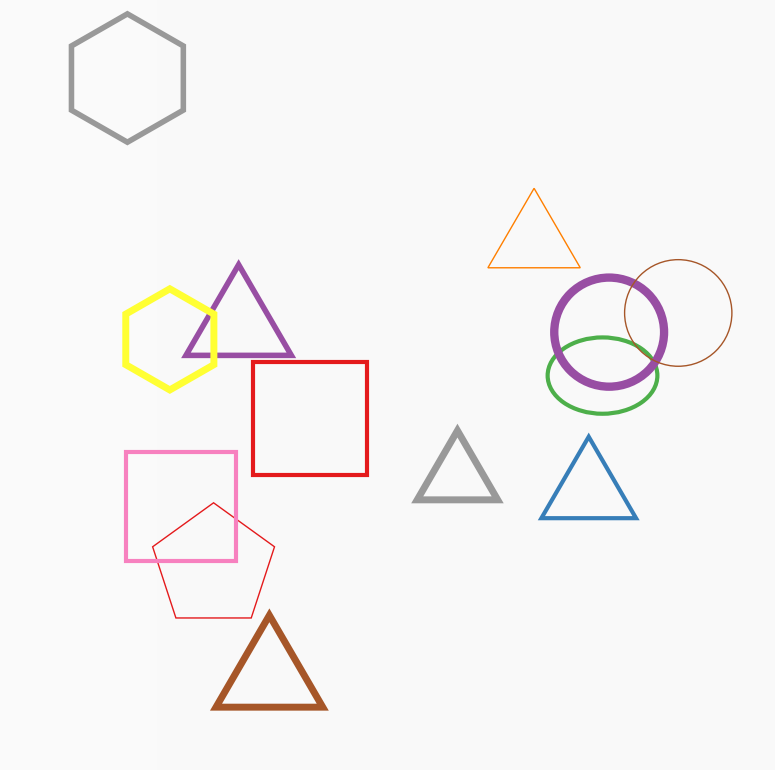[{"shape": "square", "thickness": 1.5, "radius": 0.37, "center": [0.4, 0.456]}, {"shape": "pentagon", "thickness": 0.5, "radius": 0.41, "center": [0.276, 0.264]}, {"shape": "triangle", "thickness": 1.5, "radius": 0.35, "center": [0.76, 0.362]}, {"shape": "oval", "thickness": 1.5, "radius": 0.35, "center": [0.777, 0.512]}, {"shape": "circle", "thickness": 3, "radius": 0.35, "center": [0.786, 0.569]}, {"shape": "triangle", "thickness": 2, "radius": 0.39, "center": [0.308, 0.578]}, {"shape": "triangle", "thickness": 0.5, "radius": 0.34, "center": [0.689, 0.687]}, {"shape": "hexagon", "thickness": 2.5, "radius": 0.33, "center": [0.219, 0.559]}, {"shape": "triangle", "thickness": 2.5, "radius": 0.4, "center": [0.348, 0.121]}, {"shape": "circle", "thickness": 0.5, "radius": 0.35, "center": [0.875, 0.594]}, {"shape": "square", "thickness": 1.5, "radius": 0.35, "center": [0.234, 0.342]}, {"shape": "triangle", "thickness": 2.5, "radius": 0.3, "center": [0.59, 0.381]}, {"shape": "hexagon", "thickness": 2, "radius": 0.42, "center": [0.164, 0.899]}]